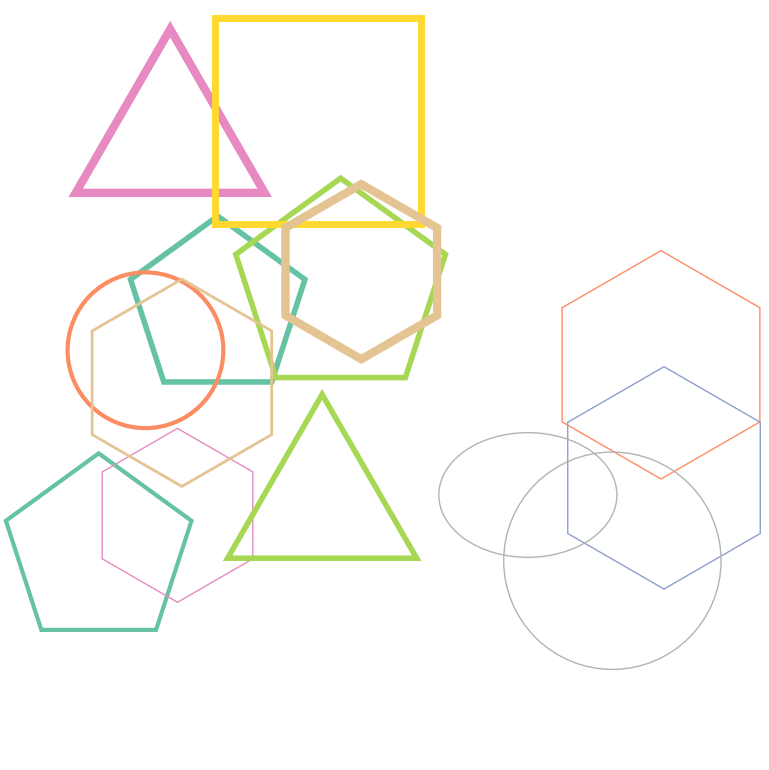[{"shape": "pentagon", "thickness": 2, "radius": 0.6, "center": [0.283, 0.6]}, {"shape": "pentagon", "thickness": 1.5, "radius": 0.63, "center": [0.128, 0.285]}, {"shape": "circle", "thickness": 1.5, "radius": 0.51, "center": [0.189, 0.545]}, {"shape": "hexagon", "thickness": 0.5, "radius": 0.74, "center": [0.858, 0.526]}, {"shape": "hexagon", "thickness": 0.5, "radius": 0.72, "center": [0.862, 0.379]}, {"shape": "hexagon", "thickness": 0.5, "radius": 0.56, "center": [0.231, 0.331]}, {"shape": "triangle", "thickness": 3, "radius": 0.71, "center": [0.221, 0.82]}, {"shape": "triangle", "thickness": 2, "radius": 0.71, "center": [0.418, 0.346]}, {"shape": "pentagon", "thickness": 2, "radius": 0.72, "center": [0.442, 0.625]}, {"shape": "square", "thickness": 2.5, "radius": 0.67, "center": [0.413, 0.843]}, {"shape": "hexagon", "thickness": 3, "radius": 0.57, "center": [0.469, 0.647]}, {"shape": "hexagon", "thickness": 1, "radius": 0.67, "center": [0.236, 0.503]}, {"shape": "circle", "thickness": 0.5, "radius": 0.71, "center": [0.795, 0.272]}, {"shape": "oval", "thickness": 0.5, "radius": 0.58, "center": [0.686, 0.357]}]